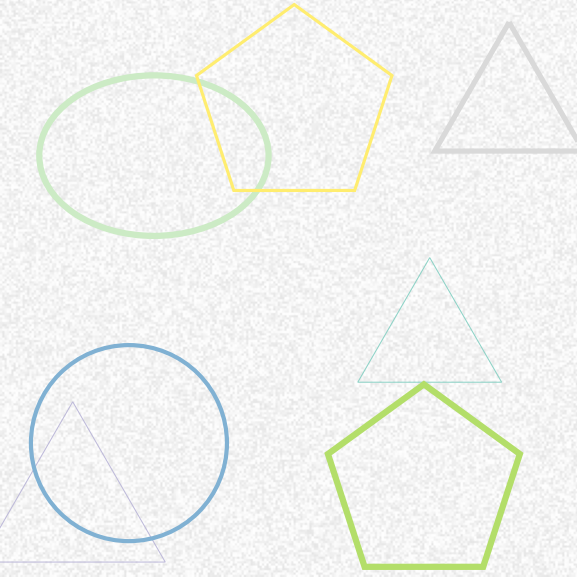[{"shape": "triangle", "thickness": 0.5, "radius": 0.72, "center": [0.744, 0.409]}, {"shape": "triangle", "thickness": 0.5, "radius": 0.93, "center": [0.126, 0.118]}, {"shape": "circle", "thickness": 2, "radius": 0.85, "center": [0.223, 0.232]}, {"shape": "pentagon", "thickness": 3, "radius": 0.87, "center": [0.734, 0.159]}, {"shape": "triangle", "thickness": 2.5, "radius": 0.74, "center": [0.882, 0.812]}, {"shape": "oval", "thickness": 3, "radius": 0.99, "center": [0.267, 0.73]}, {"shape": "pentagon", "thickness": 1.5, "radius": 0.89, "center": [0.51, 0.813]}]